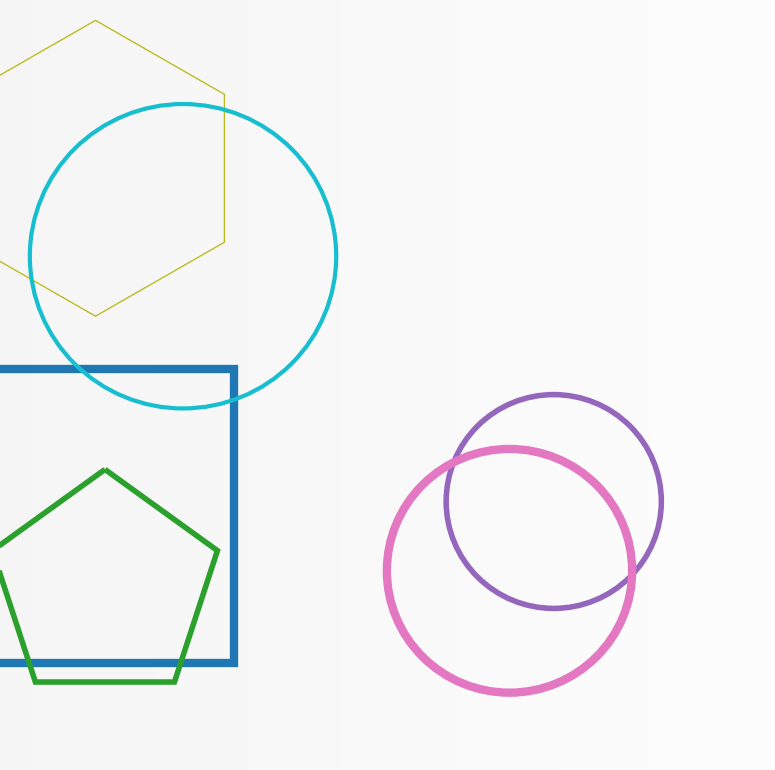[{"shape": "square", "thickness": 3, "radius": 0.95, "center": [0.111, 0.33]}, {"shape": "pentagon", "thickness": 2, "radius": 0.76, "center": [0.135, 0.238]}, {"shape": "circle", "thickness": 2, "radius": 0.69, "center": [0.715, 0.349]}, {"shape": "circle", "thickness": 3, "radius": 0.79, "center": [0.657, 0.259]}, {"shape": "hexagon", "thickness": 0.5, "radius": 0.96, "center": [0.123, 0.781]}, {"shape": "circle", "thickness": 1.5, "radius": 0.99, "center": [0.236, 0.667]}]